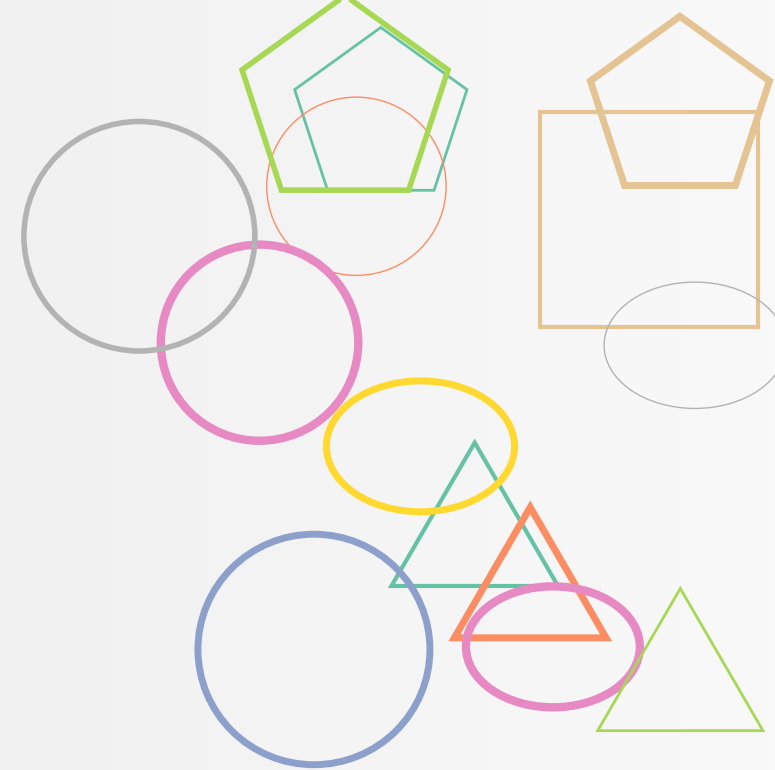[{"shape": "pentagon", "thickness": 1, "radius": 0.58, "center": [0.491, 0.847]}, {"shape": "triangle", "thickness": 1.5, "radius": 0.62, "center": [0.613, 0.301]}, {"shape": "triangle", "thickness": 2.5, "radius": 0.56, "center": [0.684, 0.228]}, {"shape": "circle", "thickness": 0.5, "radius": 0.58, "center": [0.46, 0.758]}, {"shape": "circle", "thickness": 2.5, "radius": 0.75, "center": [0.405, 0.157]}, {"shape": "oval", "thickness": 3, "radius": 0.56, "center": [0.713, 0.16]}, {"shape": "circle", "thickness": 3, "radius": 0.64, "center": [0.335, 0.555]}, {"shape": "pentagon", "thickness": 2, "radius": 0.7, "center": [0.445, 0.866]}, {"shape": "triangle", "thickness": 1, "radius": 0.62, "center": [0.878, 0.113]}, {"shape": "oval", "thickness": 2.5, "radius": 0.61, "center": [0.543, 0.42]}, {"shape": "pentagon", "thickness": 2.5, "radius": 0.61, "center": [0.877, 0.857]}, {"shape": "square", "thickness": 1.5, "radius": 0.7, "center": [0.837, 0.715]}, {"shape": "circle", "thickness": 2, "radius": 0.75, "center": [0.18, 0.693]}, {"shape": "oval", "thickness": 0.5, "radius": 0.59, "center": [0.897, 0.552]}]